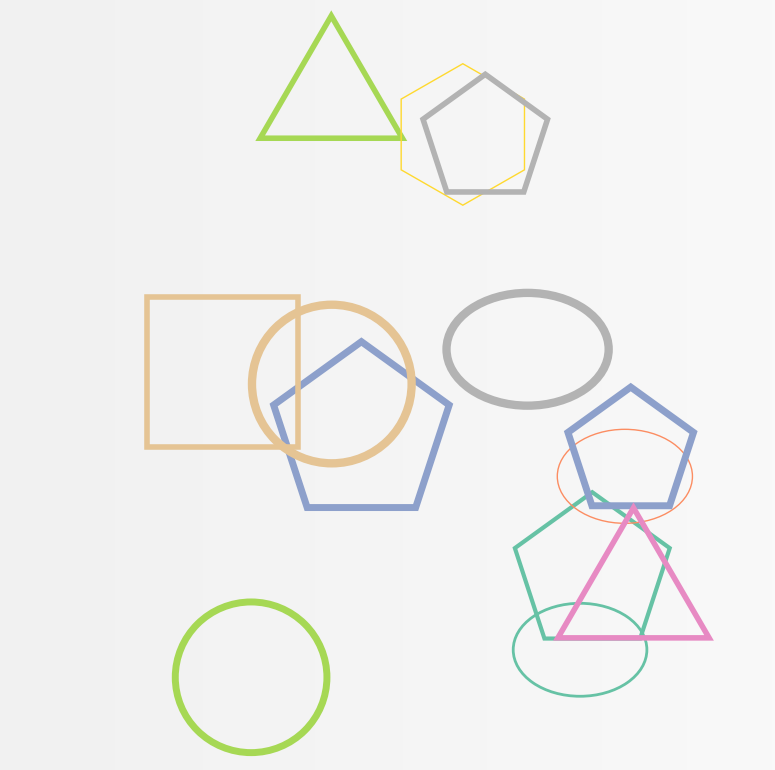[{"shape": "oval", "thickness": 1, "radius": 0.43, "center": [0.748, 0.156]}, {"shape": "pentagon", "thickness": 1.5, "radius": 0.53, "center": [0.764, 0.256]}, {"shape": "oval", "thickness": 0.5, "radius": 0.44, "center": [0.806, 0.381]}, {"shape": "pentagon", "thickness": 2.5, "radius": 0.6, "center": [0.466, 0.437]}, {"shape": "pentagon", "thickness": 2.5, "radius": 0.43, "center": [0.814, 0.412]}, {"shape": "triangle", "thickness": 2, "radius": 0.56, "center": [0.817, 0.228]}, {"shape": "triangle", "thickness": 2, "radius": 0.53, "center": [0.427, 0.873]}, {"shape": "circle", "thickness": 2.5, "radius": 0.49, "center": [0.324, 0.12]}, {"shape": "hexagon", "thickness": 0.5, "radius": 0.46, "center": [0.597, 0.825]}, {"shape": "circle", "thickness": 3, "radius": 0.51, "center": [0.428, 0.501]}, {"shape": "square", "thickness": 2, "radius": 0.49, "center": [0.287, 0.517]}, {"shape": "pentagon", "thickness": 2, "radius": 0.42, "center": [0.626, 0.819]}, {"shape": "oval", "thickness": 3, "radius": 0.52, "center": [0.681, 0.546]}]